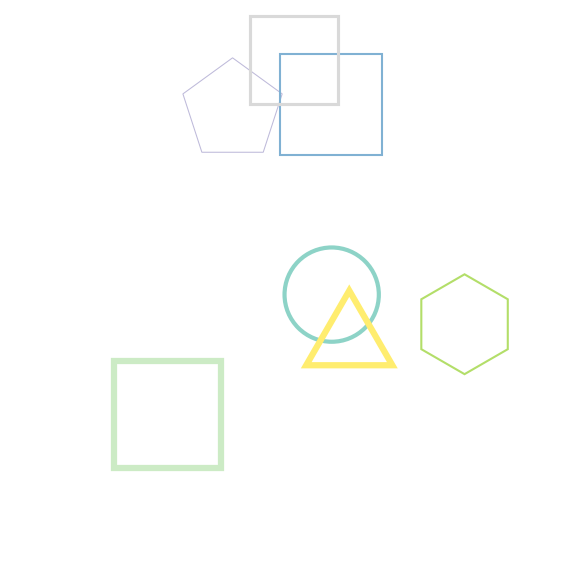[{"shape": "circle", "thickness": 2, "radius": 0.41, "center": [0.574, 0.489]}, {"shape": "pentagon", "thickness": 0.5, "radius": 0.45, "center": [0.403, 0.809]}, {"shape": "square", "thickness": 1, "radius": 0.44, "center": [0.573, 0.818]}, {"shape": "hexagon", "thickness": 1, "radius": 0.43, "center": [0.804, 0.438]}, {"shape": "square", "thickness": 1.5, "radius": 0.38, "center": [0.509, 0.895]}, {"shape": "square", "thickness": 3, "radius": 0.46, "center": [0.29, 0.281]}, {"shape": "triangle", "thickness": 3, "radius": 0.43, "center": [0.605, 0.41]}]